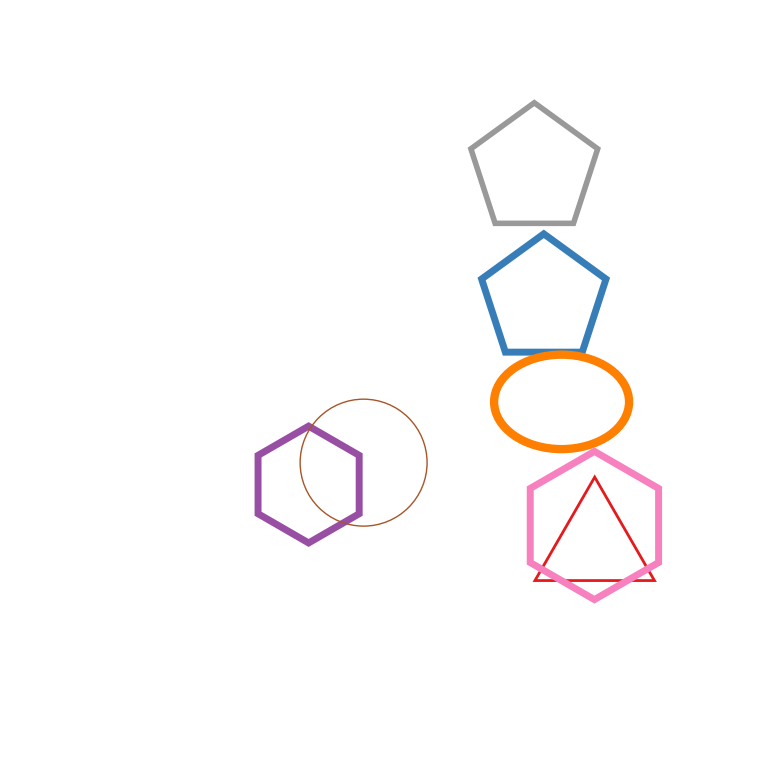[{"shape": "triangle", "thickness": 1, "radius": 0.45, "center": [0.772, 0.291]}, {"shape": "pentagon", "thickness": 2.5, "radius": 0.42, "center": [0.706, 0.611]}, {"shape": "hexagon", "thickness": 2.5, "radius": 0.38, "center": [0.401, 0.371]}, {"shape": "oval", "thickness": 3, "radius": 0.44, "center": [0.729, 0.478]}, {"shape": "circle", "thickness": 0.5, "radius": 0.41, "center": [0.472, 0.399]}, {"shape": "hexagon", "thickness": 2.5, "radius": 0.48, "center": [0.772, 0.318]}, {"shape": "pentagon", "thickness": 2, "radius": 0.43, "center": [0.694, 0.78]}]